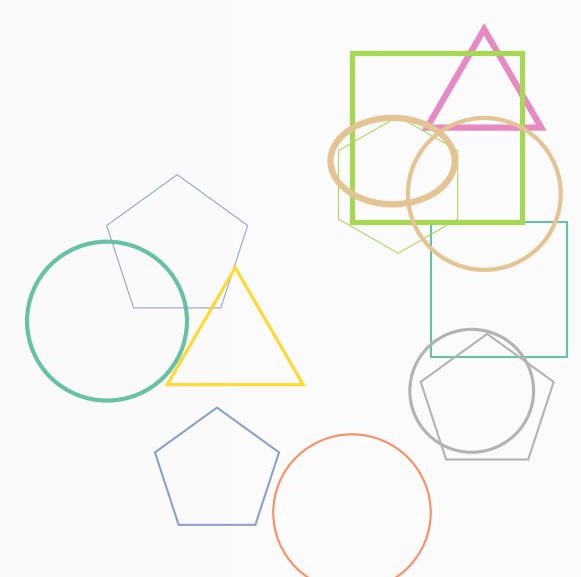[{"shape": "circle", "thickness": 2, "radius": 0.69, "center": [0.184, 0.443]}, {"shape": "square", "thickness": 1, "radius": 0.58, "center": [0.859, 0.497]}, {"shape": "circle", "thickness": 1, "radius": 0.68, "center": [0.606, 0.112]}, {"shape": "pentagon", "thickness": 0.5, "radius": 0.64, "center": [0.305, 0.569]}, {"shape": "pentagon", "thickness": 1, "radius": 0.56, "center": [0.373, 0.181]}, {"shape": "triangle", "thickness": 3, "radius": 0.57, "center": [0.833, 0.835]}, {"shape": "square", "thickness": 2.5, "radius": 0.73, "center": [0.752, 0.761]}, {"shape": "hexagon", "thickness": 0.5, "radius": 0.59, "center": [0.685, 0.679]}, {"shape": "triangle", "thickness": 1.5, "radius": 0.68, "center": [0.405, 0.401]}, {"shape": "oval", "thickness": 3, "radius": 0.53, "center": [0.675, 0.72]}, {"shape": "circle", "thickness": 2, "radius": 0.66, "center": [0.833, 0.663]}, {"shape": "circle", "thickness": 1.5, "radius": 0.53, "center": [0.812, 0.322]}, {"shape": "pentagon", "thickness": 1, "radius": 0.6, "center": [0.838, 0.301]}]